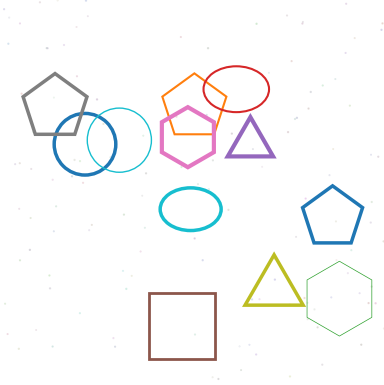[{"shape": "circle", "thickness": 2.5, "radius": 0.4, "center": [0.221, 0.625]}, {"shape": "pentagon", "thickness": 2.5, "radius": 0.41, "center": [0.864, 0.435]}, {"shape": "pentagon", "thickness": 1.5, "radius": 0.44, "center": [0.505, 0.722]}, {"shape": "hexagon", "thickness": 0.5, "radius": 0.49, "center": [0.882, 0.224]}, {"shape": "oval", "thickness": 1.5, "radius": 0.43, "center": [0.614, 0.768]}, {"shape": "triangle", "thickness": 3, "radius": 0.34, "center": [0.65, 0.628]}, {"shape": "square", "thickness": 2, "radius": 0.43, "center": [0.474, 0.154]}, {"shape": "hexagon", "thickness": 3, "radius": 0.39, "center": [0.488, 0.644]}, {"shape": "pentagon", "thickness": 2.5, "radius": 0.44, "center": [0.143, 0.722]}, {"shape": "triangle", "thickness": 2.5, "radius": 0.44, "center": [0.712, 0.251]}, {"shape": "oval", "thickness": 2.5, "radius": 0.4, "center": [0.495, 0.457]}, {"shape": "circle", "thickness": 1, "radius": 0.42, "center": [0.31, 0.636]}]